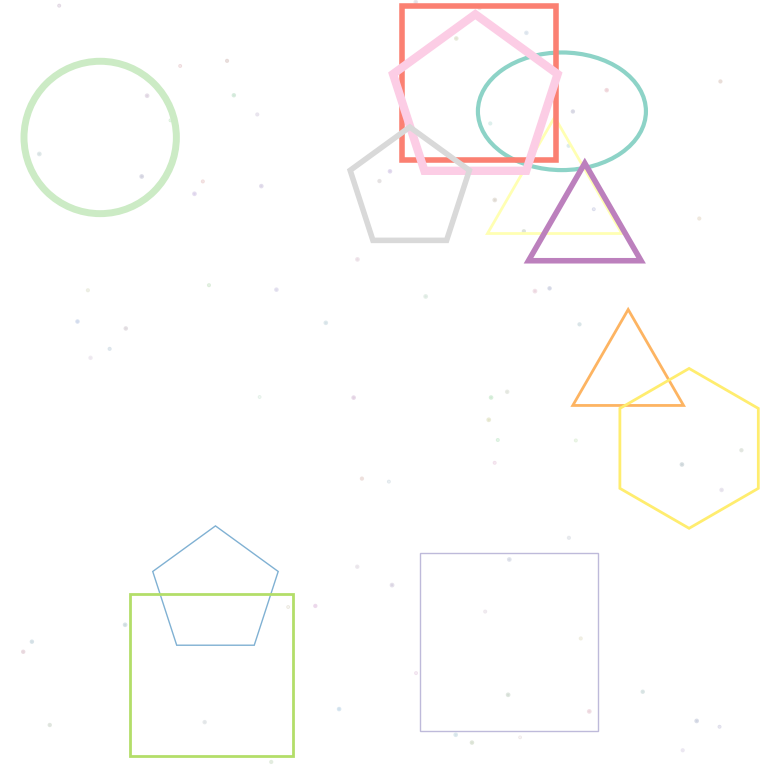[{"shape": "oval", "thickness": 1.5, "radius": 0.55, "center": [0.73, 0.855]}, {"shape": "triangle", "thickness": 1, "radius": 0.5, "center": [0.72, 0.747]}, {"shape": "square", "thickness": 0.5, "radius": 0.58, "center": [0.661, 0.166]}, {"shape": "square", "thickness": 2, "radius": 0.5, "center": [0.622, 0.892]}, {"shape": "pentagon", "thickness": 0.5, "radius": 0.43, "center": [0.28, 0.231]}, {"shape": "triangle", "thickness": 1, "radius": 0.42, "center": [0.816, 0.515]}, {"shape": "square", "thickness": 1, "radius": 0.53, "center": [0.275, 0.123]}, {"shape": "pentagon", "thickness": 3, "radius": 0.56, "center": [0.617, 0.869]}, {"shape": "pentagon", "thickness": 2, "radius": 0.41, "center": [0.532, 0.754]}, {"shape": "triangle", "thickness": 2, "radius": 0.42, "center": [0.759, 0.704]}, {"shape": "circle", "thickness": 2.5, "radius": 0.49, "center": [0.13, 0.821]}, {"shape": "hexagon", "thickness": 1, "radius": 0.52, "center": [0.895, 0.418]}]